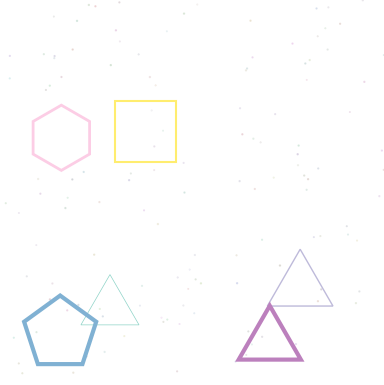[{"shape": "triangle", "thickness": 0.5, "radius": 0.44, "center": [0.286, 0.2]}, {"shape": "triangle", "thickness": 1, "radius": 0.49, "center": [0.78, 0.254]}, {"shape": "pentagon", "thickness": 3, "radius": 0.49, "center": [0.156, 0.134]}, {"shape": "hexagon", "thickness": 2, "radius": 0.42, "center": [0.159, 0.642]}, {"shape": "triangle", "thickness": 3, "radius": 0.47, "center": [0.701, 0.113]}, {"shape": "square", "thickness": 1.5, "radius": 0.4, "center": [0.378, 0.659]}]